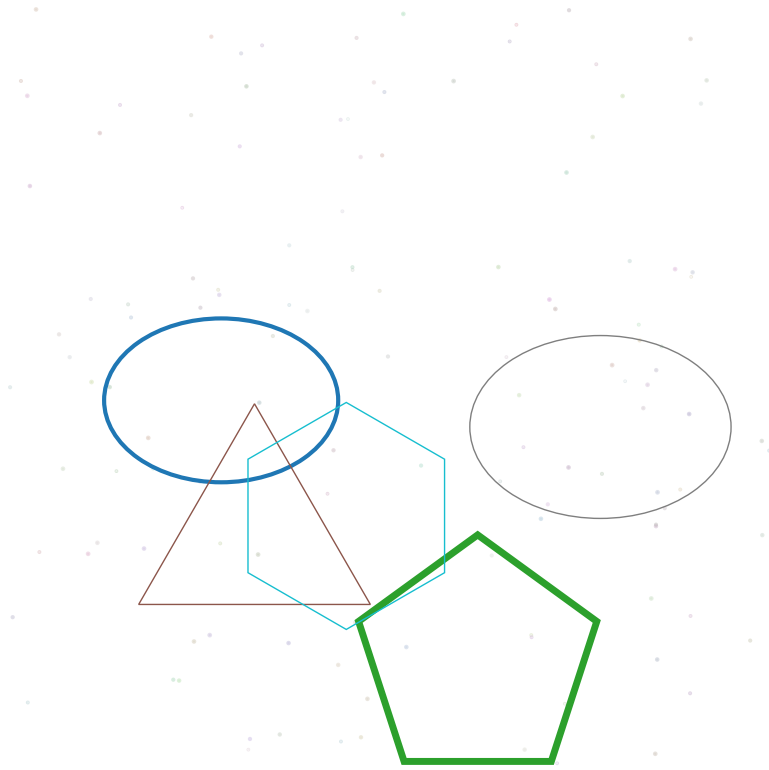[{"shape": "oval", "thickness": 1.5, "radius": 0.76, "center": [0.287, 0.48]}, {"shape": "pentagon", "thickness": 2.5, "radius": 0.81, "center": [0.62, 0.143]}, {"shape": "triangle", "thickness": 0.5, "radius": 0.87, "center": [0.331, 0.302]}, {"shape": "oval", "thickness": 0.5, "radius": 0.85, "center": [0.78, 0.445]}, {"shape": "hexagon", "thickness": 0.5, "radius": 0.74, "center": [0.45, 0.33]}]